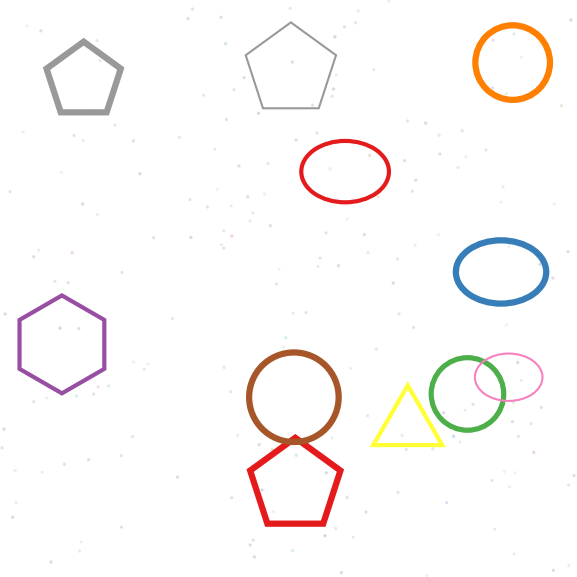[{"shape": "oval", "thickness": 2, "radius": 0.38, "center": [0.598, 0.702]}, {"shape": "pentagon", "thickness": 3, "radius": 0.41, "center": [0.511, 0.159]}, {"shape": "oval", "thickness": 3, "radius": 0.39, "center": [0.868, 0.528]}, {"shape": "circle", "thickness": 2.5, "radius": 0.31, "center": [0.809, 0.317]}, {"shape": "hexagon", "thickness": 2, "radius": 0.42, "center": [0.107, 0.403]}, {"shape": "circle", "thickness": 3, "radius": 0.32, "center": [0.888, 0.891]}, {"shape": "triangle", "thickness": 2, "radius": 0.34, "center": [0.706, 0.263]}, {"shape": "circle", "thickness": 3, "radius": 0.39, "center": [0.509, 0.311]}, {"shape": "oval", "thickness": 1, "radius": 0.29, "center": [0.881, 0.346]}, {"shape": "pentagon", "thickness": 1, "radius": 0.41, "center": [0.504, 0.878]}, {"shape": "pentagon", "thickness": 3, "radius": 0.34, "center": [0.145, 0.859]}]